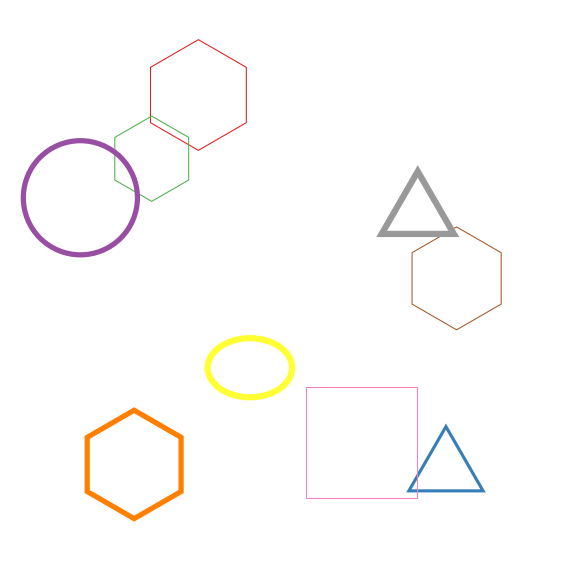[{"shape": "hexagon", "thickness": 0.5, "radius": 0.48, "center": [0.344, 0.835]}, {"shape": "triangle", "thickness": 1.5, "radius": 0.37, "center": [0.772, 0.186]}, {"shape": "hexagon", "thickness": 0.5, "radius": 0.37, "center": [0.263, 0.724]}, {"shape": "circle", "thickness": 2.5, "radius": 0.49, "center": [0.139, 0.657]}, {"shape": "hexagon", "thickness": 2.5, "radius": 0.47, "center": [0.232, 0.195]}, {"shape": "oval", "thickness": 3, "radius": 0.37, "center": [0.433, 0.362]}, {"shape": "hexagon", "thickness": 0.5, "radius": 0.45, "center": [0.791, 0.517]}, {"shape": "square", "thickness": 0.5, "radius": 0.48, "center": [0.626, 0.233]}, {"shape": "triangle", "thickness": 3, "radius": 0.36, "center": [0.723, 0.63]}]